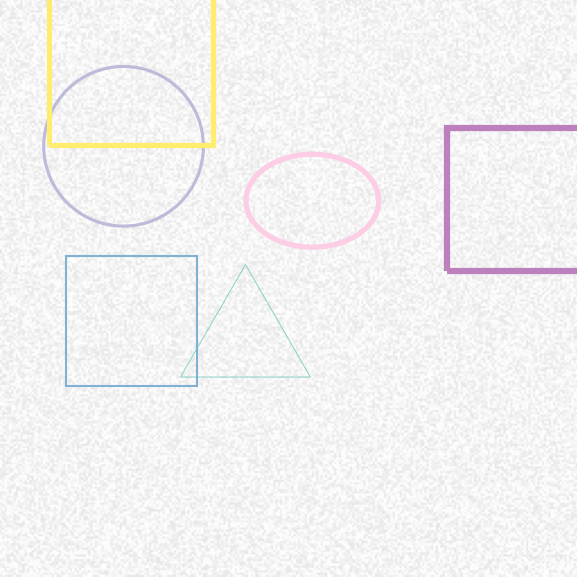[{"shape": "triangle", "thickness": 0.5, "radius": 0.65, "center": [0.425, 0.411]}, {"shape": "circle", "thickness": 1.5, "radius": 0.69, "center": [0.214, 0.746]}, {"shape": "square", "thickness": 1, "radius": 0.56, "center": [0.228, 0.443]}, {"shape": "oval", "thickness": 2.5, "radius": 0.57, "center": [0.541, 0.652]}, {"shape": "square", "thickness": 3, "radius": 0.62, "center": [0.898, 0.654]}, {"shape": "square", "thickness": 2.5, "radius": 0.71, "center": [0.227, 0.89]}]